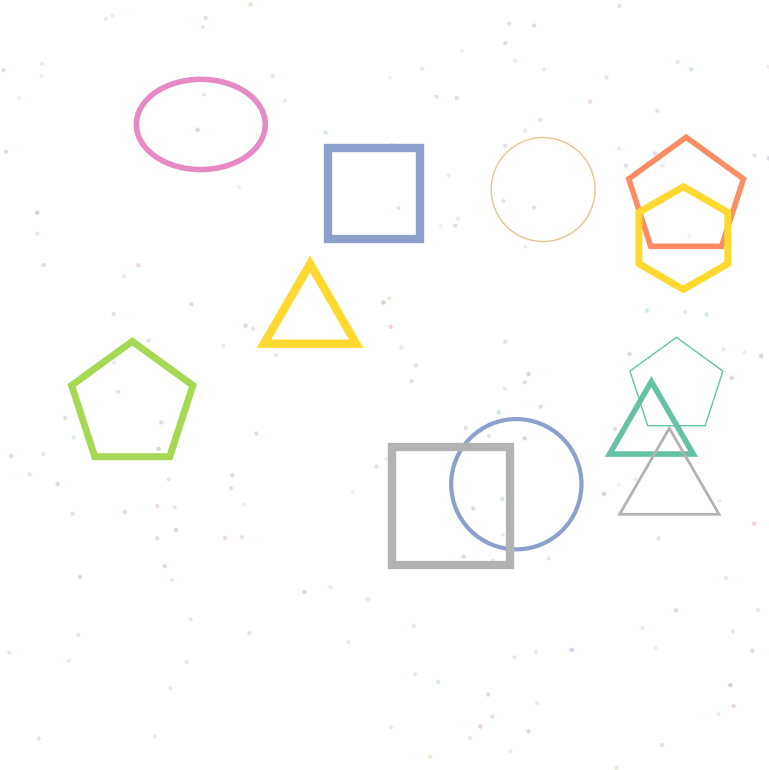[{"shape": "triangle", "thickness": 2, "radius": 0.31, "center": [0.846, 0.442]}, {"shape": "pentagon", "thickness": 0.5, "radius": 0.32, "center": [0.879, 0.498]}, {"shape": "pentagon", "thickness": 2, "radius": 0.39, "center": [0.891, 0.743]}, {"shape": "square", "thickness": 3, "radius": 0.3, "center": [0.486, 0.749]}, {"shape": "circle", "thickness": 1.5, "radius": 0.42, "center": [0.671, 0.371]}, {"shape": "oval", "thickness": 2, "radius": 0.42, "center": [0.261, 0.838]}, {"shape": "pentagon", "thickness": 2.5, "radius": 0.41, "center": [0.172, 0.474]}, {"shape": "hexagon", "thickness": 2.5, "radius": 0.33, "center": [0.887, 0.691]}, {"shape": "triangle", "thickness": 3, "radius": 0.35, "center": [0.403, 0.588]}, {"shape": "circle", "thickness": 0.5, "radius": 0.34, "center": [0.705, 0.754]}, {"shape": "triangle", "thickness": 1, "radius": 0.37, "center": [0.869, 0.369]}, {"shape": "square", "thickness": 3, "radius": 0.38, "center": [0.586, 0.343]}]